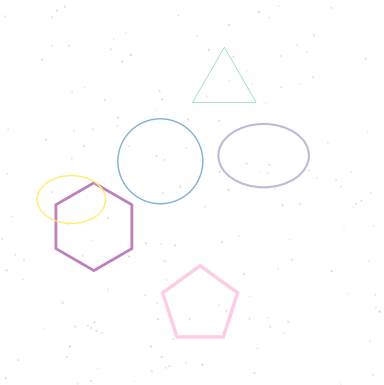[{"shape": "triangle", "thickness": 0.5, "radius": 0.48, "center": [0.583, 0.782]}, {"shape": "oval", "thickness": 1.5, "radius": 0.59, "center": [0.685, 0.596]}, {"shape": "circle", "thickness": 1, "radius": 0.55, "center": [0.416, 0.581]}, {"shape": "pentagon", "thickness": 2.5, "radius": 0.51, "center": [0.52, 0.208]}, {"shape": "hexagon", "thickness": 2, "radius": 0.57, "center": [0.244, 0.411]}, {"shape": "oval", "thickness": 1, "radius": 0.44, "center": [0.185, 0.482]}]